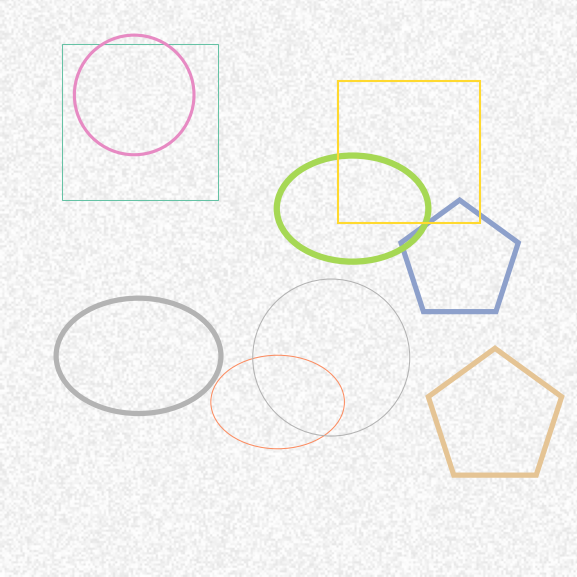[{"shape": "square", "thickness": 0.5, "radius": 0.67, "center": [0.242, 0.788]}, {"shape": "oval", "thickness": 0.5, "radius": 0.58, "center": [0.481, 0.303]}, {"shape": "pentagon", "thickness": 2.5, "radius": 0.53, "center": [0.796, 0.546]}, {"shape": "circle", "thickness": 1.5, "radius": 0.52, "center": [0.232, 0.835]}, {"shape": "oval", "thickness": 3, "radius": 0.66, "center": [0.61, 0.638]}, {"shape": "square", "thickness": 1, "radius": 0.62, "center": [0.708, 0.736]}, {"shape": "pentagon", "thickness": 2.5, "radius": 0.61, "center": [0.857, 0.275]}, {"shape": "circle", "thickness": 0.5, "radius": 0.68, "center": [0.574, 0.38]}, {"shape": "oval", "thickness": 2.5, "radius": 0.71, "center": [0.24, 0.383]}]